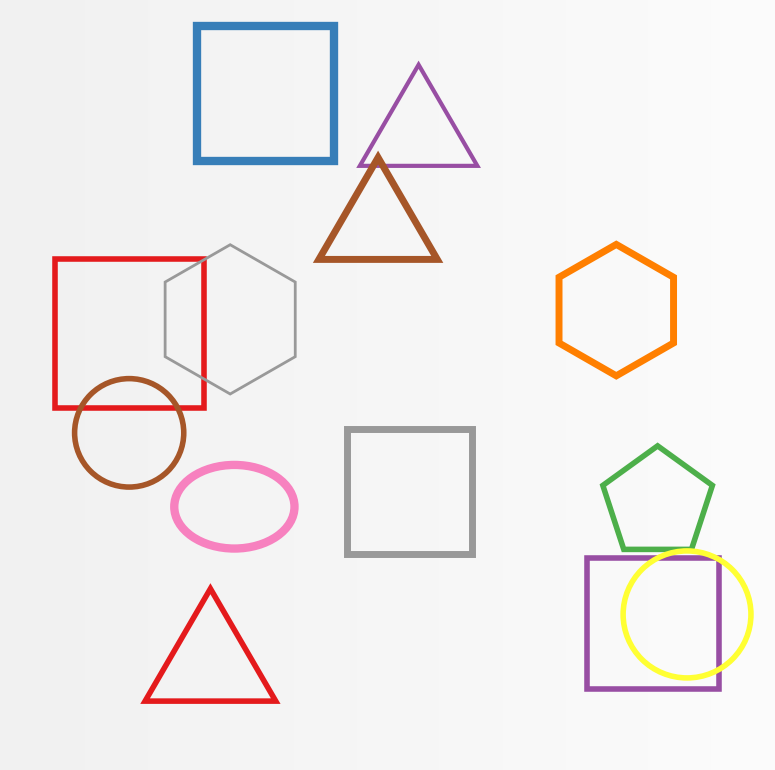[{"shape": "square", "thickness": 2, "radius": 0.48, "center": [0.167, 0.567]}, {"shape": "triangle", "thickness": 2, "radius": 0.49, "center": [0.272, 0.138]}, {"shape": "square", "thickness": 3, "radius": 0.44, "center": [0.342, 0.879]}, {"shape": "pentagon", "thickness": 2, "radius": 0.37, "center": [0.849, 0.347]}, {"shape": "triangle", "thickness": 1.5, "radius": 0.44, "center": [0.54, 0.828]}, {"shape": "square", "thickness": 2, "radius": 0.43, "center": [0.842, 0.19]}, {"shape": "hexagon", "thickness": 2.5, "radius": 0.43, "center": [0.795, 0.597]}, {"shape": "circle", "thickness": 2, "radius": 0.41, "center": [0.887, 0.202]}, {"shape": "triangle", "thickness": 2.5, "radius": 0.44, "center": [0.488, 0.707]}, {"shape": "circle", "thickness": 2, "radius": 0.35, "center": [0.167, 0.438]}, {"shape": "oval", "thickness": 3, "radius": 0.39, "center": [0.302, 0.342]}, {"shape": "square", "thickness": 2.5, "radius": 0.41, "center": [0.528, 0.362]}, {"shape": "hexagon", "thickness": 1, "radius": 0.48, "center": [0.297, 0.585]}]